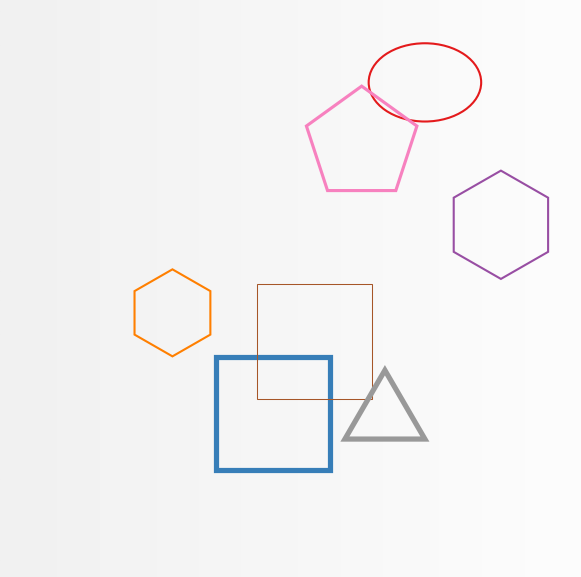[{"shape": "oval", "thickness": 1, "radius": 0.48, "center": [0.731, 0.856]}, {"shape": "square", "thickness": 2.5, "radius": 0.49, "center": [0.47, 0.284]}, {"shape": "hexagon", "thickness": 1, "radius": 0.47, "center": [0.862, 0.61]}, {"shape": "hexagon", "thickness": 1, "radius": 0.38, "center": [0.297, 0.457]}, {"shape": "square", "thickness": 0.5, "radius": 0.5, "center": [0.541, 0.407]}, {"shape": "pentagon", "thickness": 1.5, "radius": 0.5, "center": [0.622, 0.75]}, {"shape": "triangle", "thickness": 2.5, "radius": 0.4, "center": [0.662, 0.279]}]